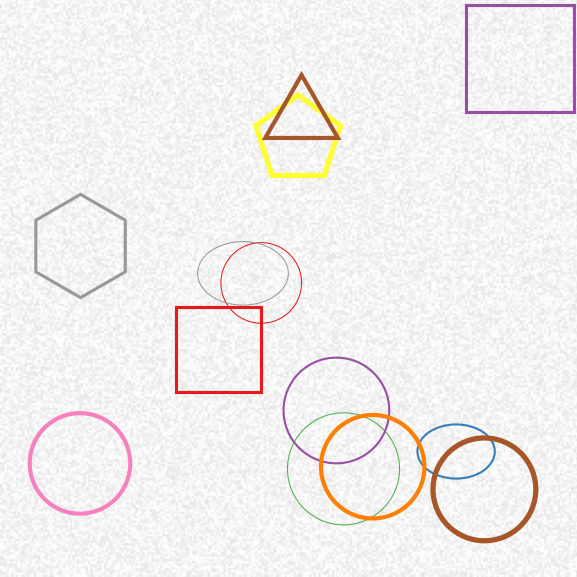[{"shape": "square", "thickness": 1.5, "radius": 0.37, "center": [0.378, 0.394]}, {"shape": "circle", "thickness": 0.5, "radius": 0.35, "center": [0.452, 0.509]}, {"shape": "oval", "thickness": 1, "radius": 0.33, "center": [0.79, 0.217]}, {"shape": "circle", "thickness": 0.5, "radius": 0.49, "center": [0.595, 0.187]}, {"shape": "square", "thickness": 1.5, "radius": 0.47, "center": [0.9, 0.898]}, {"shape": "circle", "thickness": 1, "radius": 0.46, "center": [0.583, 0.288]}, {"shape": "circle", "thickness": 2, "radius": 0.45, "center": [0.645, 0.191]}, {"shape": "pentagon", "thickness": 2.5, "radius": 0.39, "center": [0.516, 0.758]}, {"shape": "circle", "thickness": 2.5, "radius": 0.45, "center": [0.839, 0.152]}, {"shape": "triangle", "thickness": 2, "radius": 0.36, "center": [0.522, 0.797]}, {"shape": "circle", "thickness": 2, "radius": 0.44, "center": [0.138, 0.197]}, {"shape": "oval", "thickness": 0.5, "radius": 0.39, "center": [0.421, 0.526]}, {"shape": "hexagon", "thickness": 1.5, "radius": 0.45, "center": [0.139, 0.573]}]